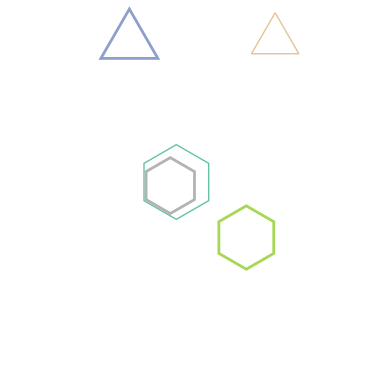[{"shape": "hexagon", "thickness": 1, "radius": 0.48, "center": [0.458, 0.527]}, {"shape": "triangle", "thickness": 2, "radius": 0.43, "center": [0.336, 0.891]}, {"shape": "hexagon", "thickness": 2, "radius": 0.41, "center": [0.64, 0.383]}, {"shape": "triangle", "thickness": 1, "radius": 0.35, "center": [0.715, 0.896]}, {"shape": "hexagon", "thickness": 2, "radius": 0.36, "center": [0.442, 0.518]}]